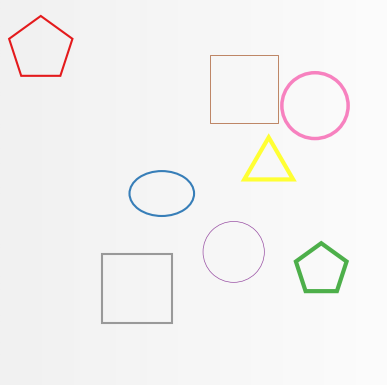[{"shape": "pentagon", "thickness": 1.5, "radius": 0.43, "center": [0.105, 0.873]}, {"shape": "oval", "thickness": 1.5, "radius": 0.42, "center": [0.418, 0.497]}, {"shape": "pentagon", "thickness": 3, "radius": 0.34, "center": [0.829, 0.299]}, {"shape": "circle", "thickness": 0.5, "radius": 0.4, "center": [0.603, 0.346]}, {"shape": "triangle", "thickness": 3, "radius": 0.36, "center": [0.693, 0.57]}, {"shape": "square", "thickness": 0.5, "radius": 0.44, "center": [0.629, 0.768]}, {"shape": "circle", "thickness": 2.5, "radius": 0.43, "center": [0.813, 0.726]}, {"shape": "square", "thickness": 1.5, "radius": 0.45, "center": [0.353, 0.251]}]